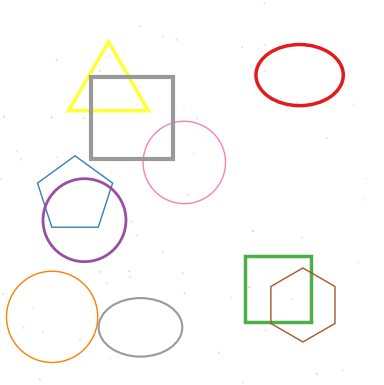[{"shape": "oval", "thickness": 2.5, "radius": 0.57, "center": [0.778, 0.805]}, {"shape": "pentagon", "thickness": 1, "radius": 0.51, "center": [0.195, 0.493]}, {"shape": "square", "thickness": 2.5, "radius": 0.43, "center": [0.723, 0.249]}, {"shape": "circle", "thickness": 2, "radius": 0.54, "center": [0.219, 0.428]}, {"shape": "circle", "thickness": 1, "radius": 0.59, "center": [0.135, 0.177]}, {"shape": "triangle", "thickness": 2.5, "radius": 0.6, "center": [0.282, 0.772]}, {"shape": "hexagon", "thickness": 1, "radius": 0.48, "center": [0.787, 0.208]}, {"shape": "circle", "thickness": 1, "radius": 0.53, "center": [0.479, 0.578]}, {"shape": "square", "thickness": 3, "radius": 0.53, "center": [0.342, 0.693]}, {"shape": "oval", "thickness": 1.5, "radius": 0.54, "center": [0.365, 0.15]}]